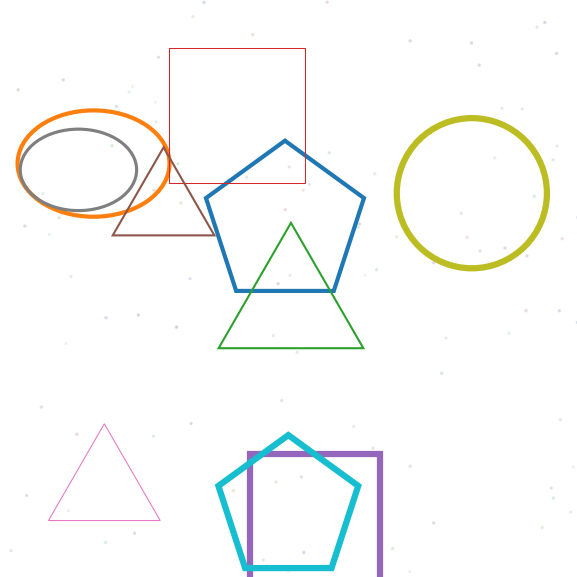[{"shape": "pentagon", "thickness": 2, "radius": 0.72, "center": [0.493, 0.612]}, {"shape": "oval", "thickness": 2, "radius": 0.66, "center": [0.162, 0.716]}, {"shape": "triangle", "thickness": 1, "radius": 0.72, "center": [0.504, 0.469]}, {"shape": "square", "thickness": 0.5, "radius": 0.59, "center": [0.41, 0.799]}, {"shape": "square", "thickness": 3, "radius": 0.56, "center": [0.545, 0.1]}, {"shape": "triangle", "thickness": 1, "radius": 0.51, "center": [0.283, 0.642]}, {"shape": "triangle", "thickness": 0.5, "radius": 0.56, "center": [0.181, 0.154]}, {"shape": "oval", "thickness": 1.5, "radius": 0.5, "center": [0.136, 0.705]}, {"shape": "circle", "thickness": 3, "radius": 0.65, "center": [0.817, 0.665]}, {"shape": "pentagon", "thickness": 3, "radius": 0.64, "center": [0.499, 0.118]}]